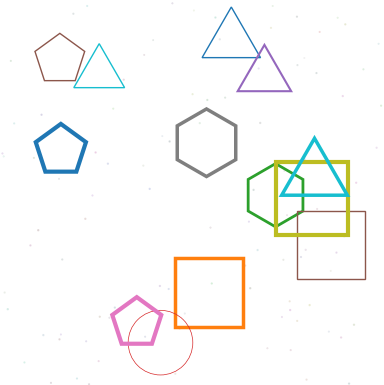[{"shape": "triangle", "thickness": 1, "radius": 0.44, "center": [0.601, 0.894]}, {"shape": "pentagon", "thickness": 3, "radius": 0.34, "center": [0.158, 0.61]}, {"shape": "square", "thickness": 2.5, "radius": 0.45, "center": [0.543, 0.24]}, {"shape": "hexagon", "thickness": 2, "radius": 0.41, "center": [0.716, 0.493]}, {"shape": "circle", "thickness": 0.5, "radius": 0.42, "center": [0.417, 0.11]}, {"shape": "triangle", "thickness": 1.5, "radius": 0.4, "center": [0.687, 0.803]}, {"shape": "square", "thickness": 1, "radius": 0.44, "center": [0.86, 0.363]}, {"shape": "pentagon", "thickness": 1, "radius": 0.34, "center": [0.155, 0.845]}, {"shape": "pentagon", "thickness": 3, "radius": 0.33, "center": [0.355, 0.161]}, {"shape": "hexagon", "thickness": 2.5, "radius": 0.44, "center": [0.536, 0.629]}, {"shape": "square", "thickness": 3, "radius": 0.47, "center": [0.81, 0.484]}, {"shape": "triangle", "thickness": 2.5, "radius": 0.49, "center": [0.817, 0.542]}, {"shape": "triangle", "thickness": 1, "radius": 0.38, "center": [0.258, 0.81]}]